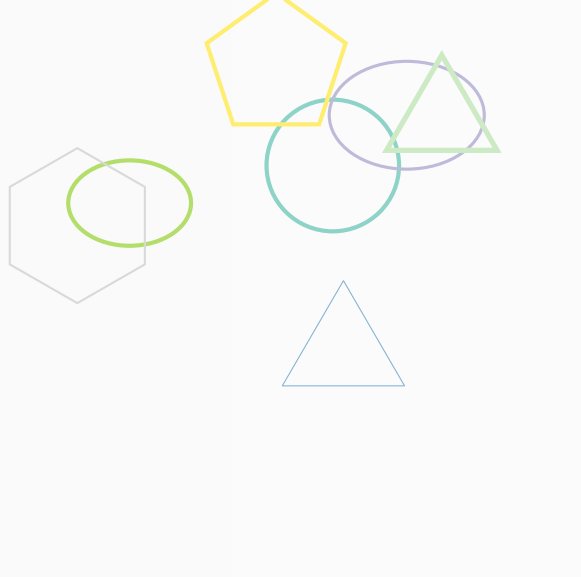[{"shape": "circle", "thickness": 2, "radius": 0.57, "center": [0.573, 0.713]}, {"shape": "oval", "thickness": 1.5, "radius": 0.67, "center": [0.7, 0.8]}, {"shape": "triangle", "thickness": 0.5, "radius": 0.61, "center": [0.591, 0.392]}, {"shape": "oval", "thickness": 2, "radius": 0.53, "center": [0.223, 0.647]}, {"shape": "hexagon", "thickness": 1, "radius": 0.67, "center": [0.133, 0.608]}, {"shape": "triangle", "thickness": 2.5, "radius": 0.55, "center": [0.76, 0.794]}, {"shape": "pentagon", "thickness": 2, "radius": 0.63, "center": [0.475, 0.885]}]